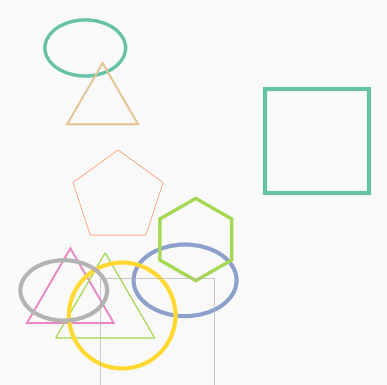[{"shape": "square", "thickness": 3, "radius": 0.67, "center": [0.818, 0.634]}, {"shape": "oval", "thickness": 2.5, "radius": 0.52, "center": [0.22, 0.875]}, {"shape": "pentagon", "thickness": 0.5, "radius": 0.61, "center": [0.305, 0.488]}, {"shape": "oval", "thickness": 3, "radius": 0.66, "center": [0.478, 0.272]}, {"shape": "triangle", "thickness": 1.5, "radius": 0.65, "center": [0.182, 0.226]}, {"shape": "triangle", "thickness": 1, "radius": 0.74, "center": [0.271, 0.196]}, {"shape": "hexagon", "thickness": 2.5, "radius": 0.53, "center": [0.505, 0.378]}, {"shape": "circle", "thickness": 3, "radius": 0.69, "center": [0.315, 0.181]}, {"shape": "triangle", "thickness": 1.5, "radius": 0.53, "center": [0.265, 0.73]}, {"shape": "oval", "thickness": 3, "radius": 0.56, "center": [0.165, 0.246]}, {"shape": "square", "thickness": 0.5, "radius": 0.74, "center": [0.405, 0.129]}]